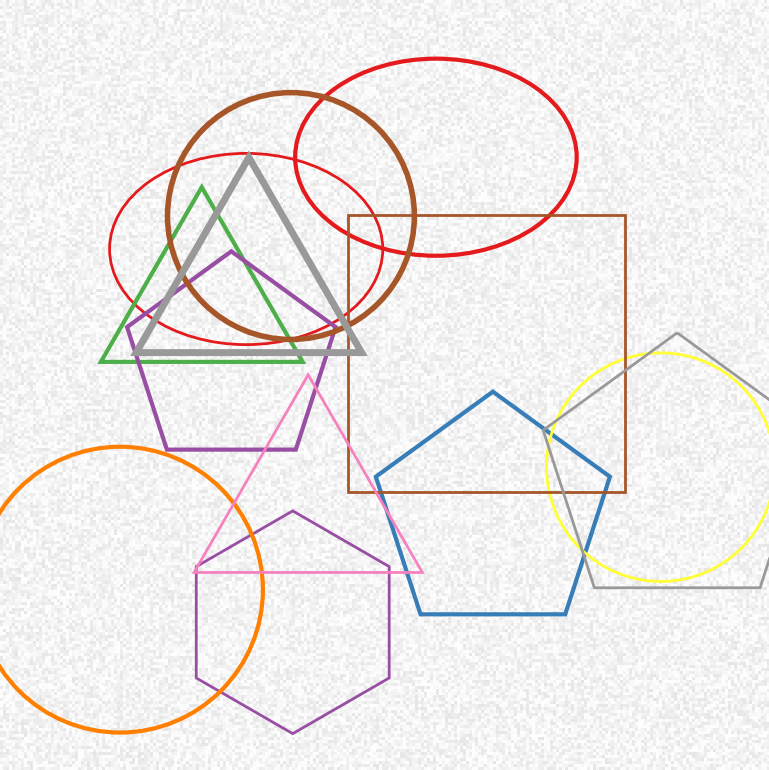[{"shape": "oval", "thickness": 1.5, "radius": 0.91, "center": [0.566, 0.796]}, {"shape": "oval", "thickness": 1, "radius": 0.89, "center": [0.32, 0.677]}, {"shape": "pentagon", "thickness": 1.5, "radius": 0.8, "center": [0.64, 0.331]}, {"shape": "triangle", "thickness": 1.5, "radius": 0.76, "center": [0.262, 0.606]}, {"shape": "pentagon", "thickness": 1.5, "radius": 0.71, "center": [0.3, 0.531]}, {"shape": "hexagon", "thickness": 1, "radius": 0.72, "center": [0.38, 0.192]}, {"shape": "circle", "thickness": 1.5, "radius": 0.93, "center": [0.156, 0.234]}, {"shape": "circle", "thickness": 1, "radius": 0.74, "center": [0.858, 0.393]}, {"shape": "circle", "thickness": 2, "radius": 0.8, "center": [0.378, 0.719]}, {"shape": "square", "thickness": 1, "radius": 0.9, "center": [0.632, 0.54]}, {"shape": "triangle", "thickness": 1, "radius": 0.86, "center": [0.4, 0.342]}, {"shape": "pentagon", "thickness": 1, "radius": 0.92, "center": [0.879, 0.385]}, {"shape": "triangle", "thickness": 2.5, "radius": 0.85, "center": [0.323, 0.627]}]